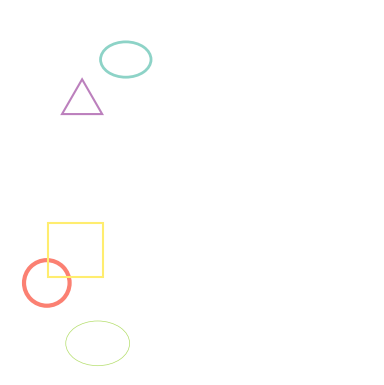[{"shape": "oval", "thickness": 2, "radius": 0.33, "center": [0.327, 0.845]}, {"shape": "circle", "thickness": 3, "radius": 0.3, "center": [0.122, 0.265]}, {"shape": "oval", "thickness": 0.5, "radius": 0.41, "center": [0.254, 0.108]}, {"shape": "triangle", "thickness": 1.5, "radius": 0.3, "center": [0.213, 0.734]}, {"shape": "square", "thickness": 1.5, "radius": 0.36, "center": [0.196, 0.351]}]